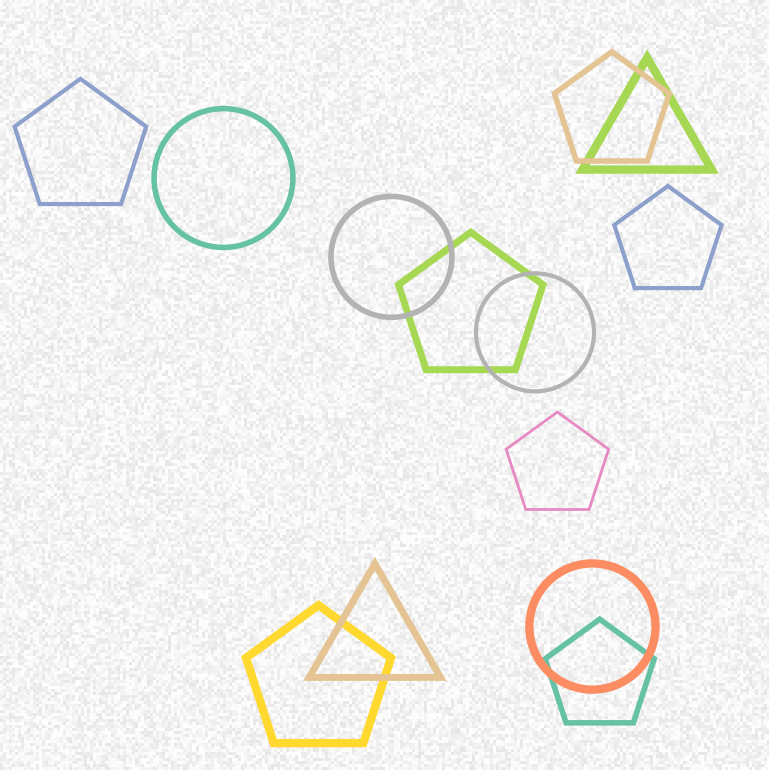[{"shape": "pentagon", "thickness": 2, "radius": 0.37, "center": [0.779, 0.121]}, {"shape": "circle", "thickness": 2, "radius": 0.45, "center": [0.29, 0.769]}, {"shape": "circle", "thickness": 3, "radius": 0.41, "center": [0.769, 0.186]}, {"shape": "pentagon", "thickness": 1.5, "radius": 0.37, "center": [0.867, 0.685]}, {"shape": "pentagon", "thickness": 1.5, "radius": 0.45, "center": [0.104, 0.808]}, {"shape": "pentagon", "thickness": 1, "radius": 0.35, "center": [0.724, 0.395]}, {"shape": "triangle", "thickness": 3, "radius": 0.48, "center": [0.84, 0.828]}, {"shape": "pentagon", "thickness": 2.5, "radius": 0.49, "center": [0.611, 0.6]}, {"shape": "pentagon", "thickness": 3, "radius": 0.49, "center": [0.414, 0.115]}, {"shape": "pentagon", "thickness": 2, "radius": 0.39, "center": [0.795, 0.854]}, {"shape": "triangle", "thickness": 2.5, "radius": 0.49, "center": [0.487, 0.169]}, {"shape": "circle", "thickness": 1.5, "radius": 0.38, "center": [0.695, 0.568]}, {"shape": "circle", "thickness": 2, "radius": 0.39, "center": [0.508, 0.666]}]